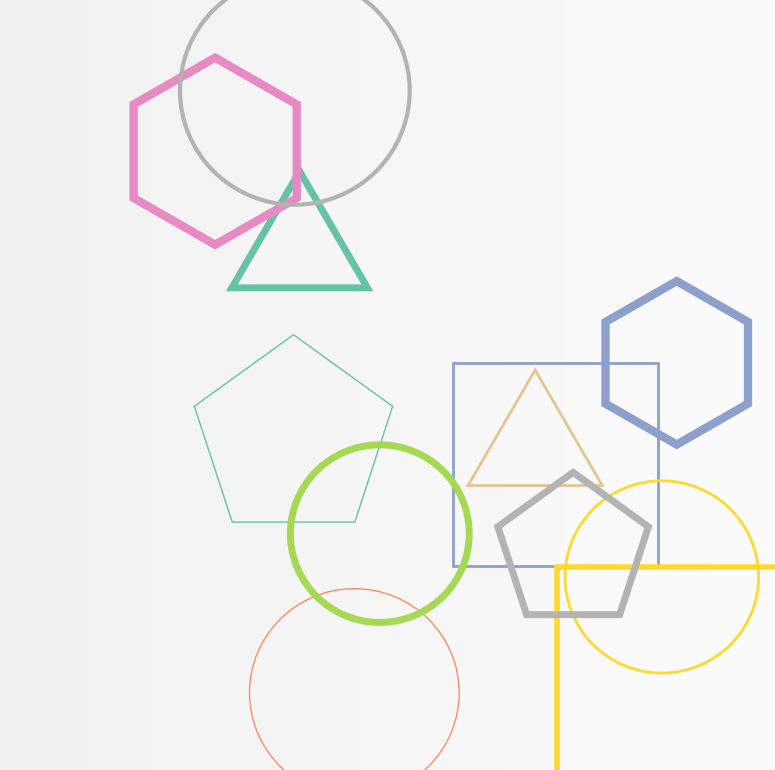[{"shape": "triangle", "thickness": 2.5, "radius": 0.5, "center": [0.387, 0.677]}, {"shape": "pentagon", "thickness": 0.5, "radius": 0.67, "center": [0.379, 0.431]}, {"shape": "circle", "thickness": 0.5, "radius": 0.68, "center": [0.457, 0.1]}, {"shape": "square", "thickness": 1, "radius": 0.66, "center": [0.717, 0.397]}, {"shape": "hexagon", "thickness": 3, "radius": 0.53, "center": [0.873, 0.529]}, {"shape": "hexagon", "thickness": 3, "radius": 0.61, "center": [0.278, 0.804]}, {"shape": "circle", "thickness": 2.5, "radius": 0.58, "center": [0.49, 0.307]}, {"shape": "circle", "thickness": 1, "radius": 0.62, "center": [0.854, 0.251]}, {"shape": "square", "thickness": 2, "radius": 0.71, "center": [0.862, 0.121]}, {"shape": "triangle", "thickness": 1, "radius": 0.5, "center": [0.691, 0.419]}, {"shape": "circle", "thickness": 1.5, "radius": 0.74, "center": [0.38, 0.882]}, {"shape": "pentagon", "thickness": 2.5, "radius": 0.51, "center": [0.74, 0.284]}]